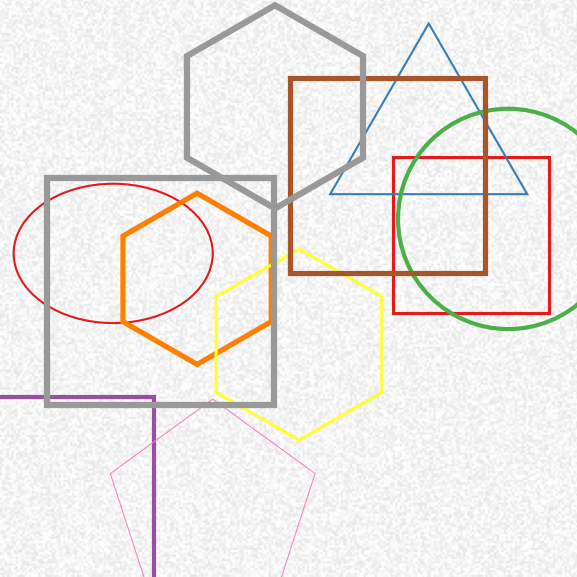[{"shape": "oval", "thickness": 1, "radius": 0.86, "center": [0.196, 0.56]}, {"shape": "square", "thickness": 1.5, "radius": 0.68, "center": [0.816, 0.592]}, {"shape": "triangle", "thickness": 1, "radius": 0.99, "center": [0.742, 0.761]}, {"shape": "circle", "thickness": 2, "radius": 0.95, "center": [0.88, 0.62]}, {"shape": "square", "thickness": 2, "radius": 0.83, "center": [0.101, 0.146]}, {"shape": "hexagon", "thickness": 2.5, "radius": 0.74, "center": [0.341, 0.516]}, {"shape": "hexagon", "thickness": 1.5, "radius": 0.83, "center": [0.518, 0.402]}, {"shape": "square", "thickness": 2.5, "radius": 0.84, "center": [0.672, 0.695]}, {"shape": "pentagon", "thickness": 0.5, "radius": 0.93, "center": [0.368, 0.122]}, {"shape": "hexagon", "thickness": 3, "radius": 0.88, "center": [0.476, 0.814]}, {"shape": "square", "thickness": 3, "radius": 0.98, "center": [0.278, 0.495]}]